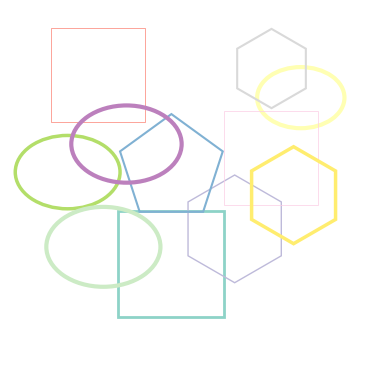[{"shape": "square", "thickness": 2, "radius": 0.69, "center": [0.445, 0.315]}, {"shape": "oval", "thickness": 3, "radius": 0.57, "center": [0.781, 0.746]}, {"shape": "hexagon", "thickness": 1, "radius": 0.7, "center": [0.61, 0.406]}, {"shape": "square", "thickness": 0.5, "radius": 0.61, "center": [0.254, 0.805]}, {"shape": "pentagon", "thickness": 1.5, "radius": 0.7, "center": [0.445, 0.563]}, {"shape": "oval", "thickness": 2.5, "radius": 0.68, "center": [0.176, 0.553]}, {"shape": "square", "thickness": 0.5, "radius": 0.61, "center": [0.704, 0.589]}, {"shape": "hexagon", "thickness": 1.5, "radius": 0.51, "center": [0.705, 0.822]}, {"shape": "oval", "thickness": 3, "radius": 0.72, "center": [0.328, 0.626]}, {"shape": "oval", "thickness": 3, "radius": 0.74, "center": [0.269, 0.359]}, {"shape": "hexagon", "thickness": 2.5, "radius": 0.63, "center": [0.763, 0.493]}]